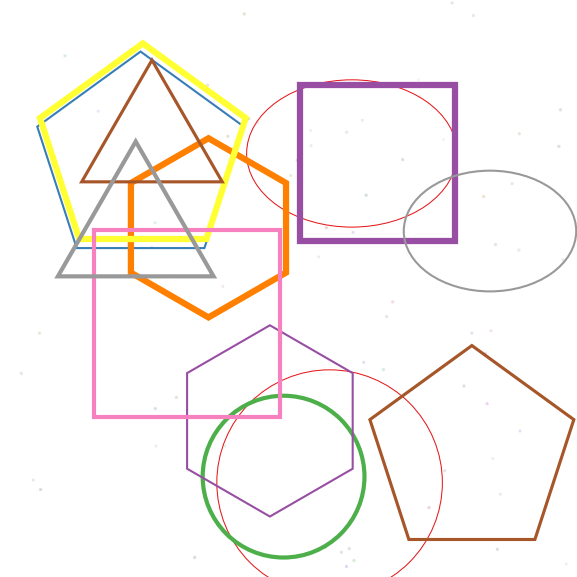[{"shape": "circle", "thickness": 0.5, "radius": 0.98, "center": [0.571, 0.163]}, {"shape": "oval", "thickness": 0.5, "radius": 0.91, "center": [0.609, 0.733]}, {"shape": "pentagon", "thickness": 1, "radius": 0.94, "center": [0.243, 0.722]}, {"shape": "circle", "thickness": 2, "radius": 0.7, "center": [0.491, 0.174]}, {"shape": "hexagon", "thickness": 1, "radius": 0.83, "center": [0.467, 0.27]}, {"shape": "square", "thickness": 3, "radius": 0.67, "center": [0.654, 0.717]}, {"shape": "hexagon", "thickness": 3, "radius": 0.78, "center": [0.361, 0.605]}, {"shape": "pentagon", "thickness": 3, "radius": 0.94, "center": [0.247, 0.737]}, {"shape": "triangle", "thickness": 1.5, "radius": 0.7, "center": [0.263, 0.755]}, {"shape": "pentagon", "thickness": 1.5, "radius": 0.93, "center": [0.817, 0.215]}, {"shape": "square", "thickness": 2, "radius": 0.81, "center": [0.324, 0.439]}, {"shape": "oval", "thickness": 1, "radius": 0.75, "center": [0.848, 0.599]}, {"shape": "triangle", "thickness": 2, "radius": 0.78, "center": [0.235, 0.598]}]